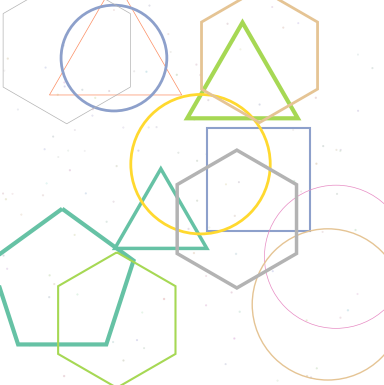[{"shape": "pentagon", "thickness": 3, "radius": 0.97, "center": [0.162, 0.263]}, {"shape": "triangle", "thickness": 2.5, "radius": 0.69, "center": [0.418, 0.424]}, {"shape": "triangle", "thickness": 0.5, "radius": 0.99, "center": [0.3, 0.853]}, {"shape": "square", "thickness": 1.5, "radius": 0.67, "center": [0.671, 0.534]}, {"shape": "circle", "thickness": 2, "radius": 0.69, "center": [0.296, 0.849]}, {"shape": "circle", "thickness": 0.5, "radius": 0.93, "center": [0.873, 0.333]}, {"shape": "hexagon", "thickness": 1.5, "radius": 0.88, "center": [0.303, 0.169]}, {"shape": "triangle", "thickness": 3, "radius": 0.83, "center": [0.63, 0.776]}, {"shape": "circle", "thickness": 2, "radius": 0.91, "center": [0.521, 0.574]}, {"shape": "hexagon", "thickness": 2, "radius": 0.87, "center": [0.674, 0.856]}, {"shape": "circle", "thickness": 1, "radius": 0.98, "center": [0.851, 0.209]}, {"shape": "hexagon", "thickness": 2.5, "radius": 0.89, "center": [0.615, 0.431]}, {"shape": "hexagon", "thickness": 0.5, "radius": 0.95, "center": [0.173, 0.869]}]